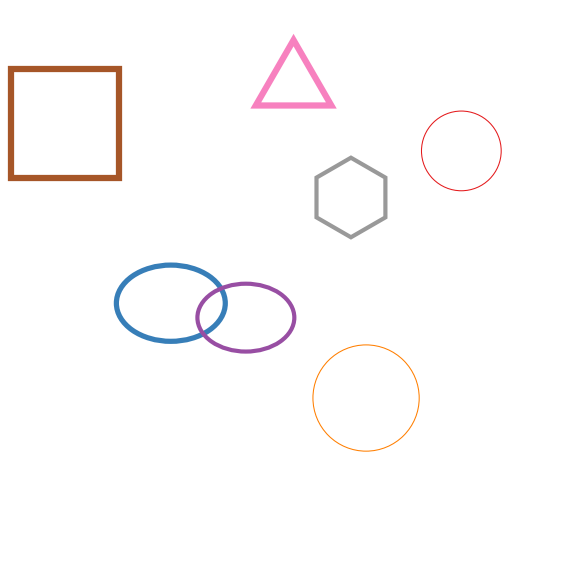[{"shape": "circle", "thickness": 0.5, "radius": 0.35, "center": [0.799, 0.738]}, {"shape": "oval", "thickness": 2.5, "radius": 0.47, "center": [0.296, 0.474]}, {"shape": "oval", "thickness": 2, "radius": 0.42, "center": [0.426, 0.449]}, {"shape": "circle", "thickness": 0.5, "radius": 0.46, "center": [0.634, 0.31]}, {"shape": "square", "thickness": 3, "radius": 0.47, "center": [0.112, 0.785]}, {"shape": "triangle", "thickness": 3, "radius": 0.38, "center": [0.508, 0.854]}, {"shape": "hexagon", "thickness": 2, "radius": 0.34, "center": [0.608, 0.657]}]